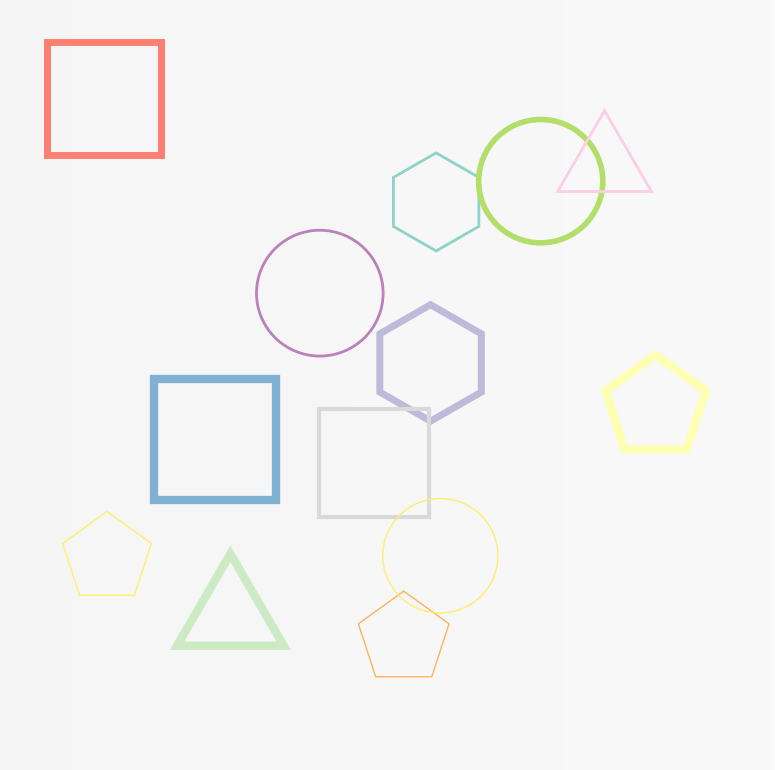[{"shape": "hexagon", "thickness": 1, "radius": 0.32, "center": [0.563, 0.738]}, {"shape": "pentagon", "thickness": 3, "radius": 0.34, "center": [0.846, 0.471]}, {"shape": "hexagon", "thickness": 2.5, "radius": 0.38, "center": [0.556, 0.529]}, {"shape": "square", "thickness": 2.5, "radius": 0.37, "center": [0.134, 0.872]}, {"shape": "square", "thickness": 3, "radius": 0.39, "center": [0.277, 0.429]}, {"shape": "pentagon", "thickness": 0.5, "radius": 0.31, "center": [0.521, 0.171]}, {"shape": "circle", "thickness": 2, "radius": 0.4, "center": [0.698, 0.765]}, {"shape": "triangle", "thickness": 1, "radius": 0.35, "center": [0.78, 0.786]}, {"shape": "square", "thickness": 1.5, "radius": 0.35, "center": [0.483, 0.399]}, {"shape": "circle", "thickness": 1, "radius": 0.41, "center": [0.413, 0.619]}, {"shape": "triangle", "thickness": 3, "radius": 0.4, "center": [0.297, 0.201]}, {"shape": "circle", "thickness": 0.5, "radius": 0.37, "center": [0.568, 0.278]}, {"shape": "pentagon", "thickness": 0.5, "radius": 0.3, "center": [0.138, 0.276]}]